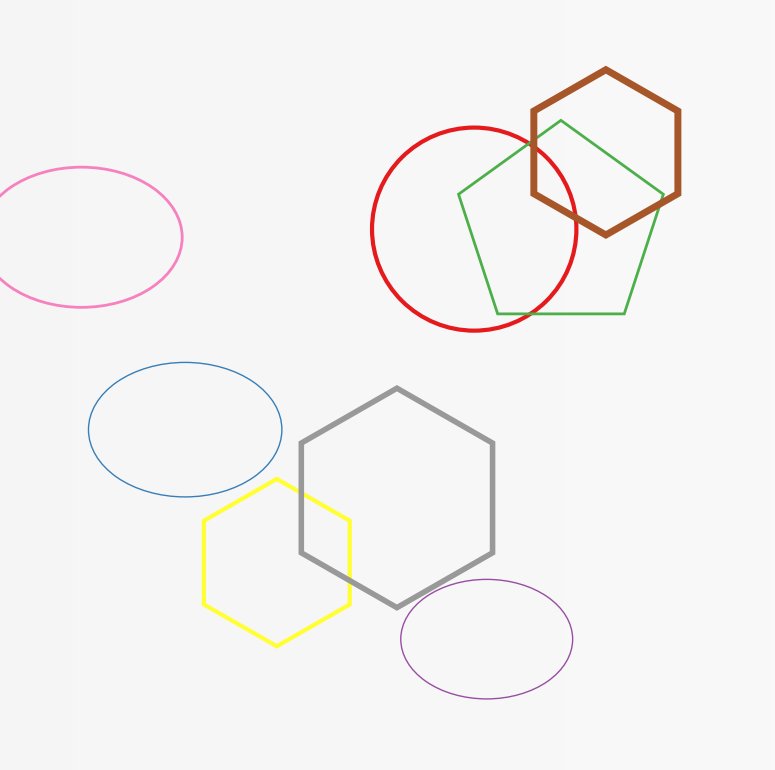[{"shape": "circle", "thickness": 1.5, "radius": 0.66, "center": [0.612, 0.702]}, {"shape": "oval", "thickness": 0.5, "radius": 0.62, "center": [0.239, 0.442]}, {"shape": "pentagon", "thickness": 1, "radius": 0.69, "center": [0.724, 0.705]}, {"shape": "oval", "thickness": 0.5, "radius": 0.55, "center": [0.628, 0.17]}, {"shape": "hexagon", "thickness": 1.5, "radius": 0.54, "center": [0.357, 0.269]}, {"shape": "hexagon", "thickness": 2.5, "radius": 0.54, "center": [0.782, 0.802]}, {"shape": "oval", "thickness": 1, "radius": 0.65, "center": [0.105, 0.692]}, {"shape": "hexagon", "thickness": 2, "radius": 0.71, "center": [0.512, 0.353]}]